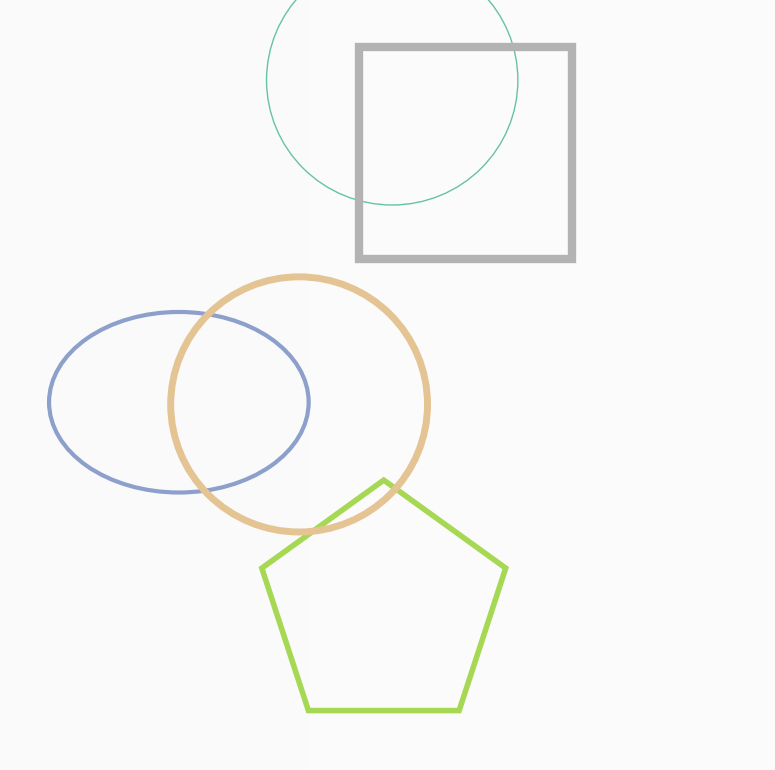[{"shape": "circle", "thickness": 0.5, "radius": 0.81, "center": [0.506, 0.896]}, {"shape": "oval", "thickness": 1.5, "radius": 0.84, "center": [0.231, 0.478]}, {"shape": "pentagon", "thickness": 2, "radius": 0.83, "center": [0.495, 0.211]}, {"shape": "circle", "thickness": 2.5, "radius": 0.83, "center": [0.386, 0.475]}, {"shape": "square", "thickness": 3, "radius": 0.69, "center": [0.601, 0.801]}]